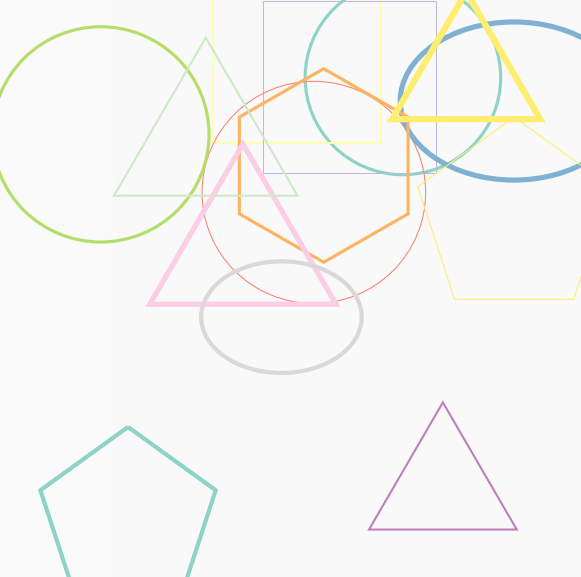[{"shape": "circle", "thickness": 1.5, "radius": 0.84, "center": [0.693, 0.865]}, {"shape": "pentagon", "thickness": 2, "radius": 0.79, "center": [0.22, 0.101]}, {"shape": "square", "thickness": 1, "radius": 0.72, "center": [0.511, 0.895]}, {"shape": "square", "thickness": 0.5, "radius": 0.75, "center": [0.601, 0.848]}, {"shape": "circle", "thickness": 0.5, "radius": 0.96, "center": [0.54, 0.666]}, {"shape": "oval", "thickness": 2.5, "radius": 0.98, "center": [0.884, 0.824]}, {"shape": "hexagon", "thickness": 1.5, "radius": 0.84, "center": [0.557, 0.713]}, {"shape": "circle", "thickness": 1.5, "radius": 0.93, "center": [0.173, 0.766]}, {"shape": "triangle", "thickness": 2.5, "radius": 0.92, "center": [0.418, 0.565]}, {"shape": "oval", "thickness": 2, "radius": 0.69, "center": [0.484, 0.45]}, {"shape": "triangle", "thickness": 1, "radius": 0.73, "center": [0.762, 0.156]}, {"shape": "triangle", "thickness": 1, "radius": 0.91, "center": [0.354, 0.751]}, {"shape": "pentagon", "thickness": 0.5, "radius": 0.87, "center": [0.885, 0.622]}, {"shape": "triangle", "thickness": 3, "radius": 0.74, "center": [0.802, 0.866]}]